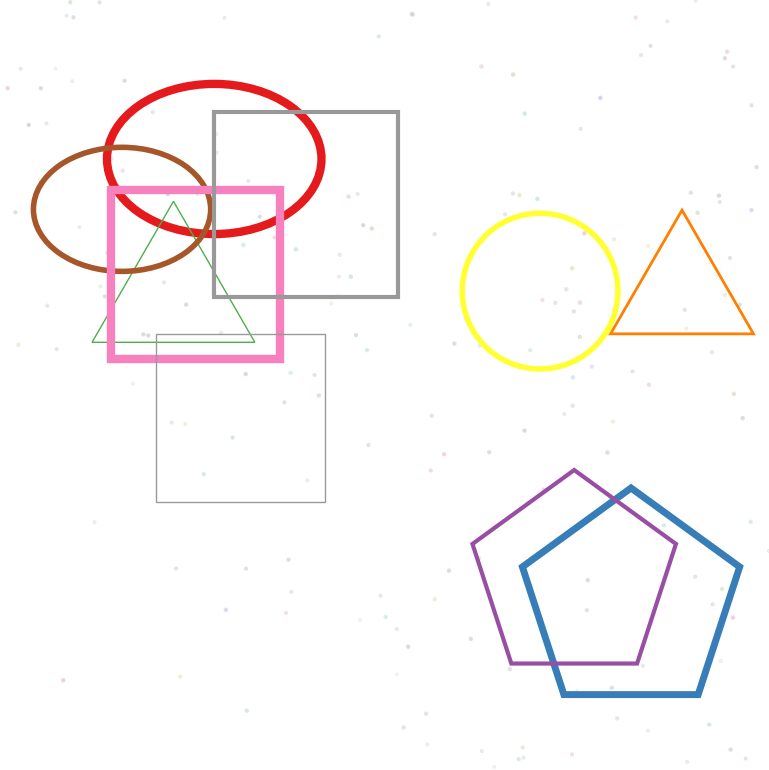[{"shape": "oval", "thickness": 3, "radius": 0.7, "center": [0.278, 0.794]}, {"shape": "pentagon", "thickness": 2.5, "radius": 0.74, "center": [0.82, 0.218]}, {"shape": "triangle", "thickness": 0.5, "radius": 0.61, "center": [0.225, 0.616]}, {"shape": "pentagon", "thickness": 1.5, "radius": 0.69, "center": [0.746, 0.251]}, {"shape": "triangle", "thickness": 1, "radius": 0.54, "center": [0.886, 0.62]}, {"shape": "circle", "thickness": 2, "radius": 0.51, "center": [0.701, 0.622]}, {"shape": "oval", "thickness": 2, "radius": 0.58, "center": [0.158, 0.728]}, {"shape": "square", "thickness": 3, "radius": 0.55, "center": [0.254, 0.644]}, {"shape": "square", "thickness": 1.5, "radius": 0.6, "center": [0.397, 0.734]}, {"shape": "square", "thickness": 0.5, "radius": 0.55, "center": [0.312, 0.457]}]